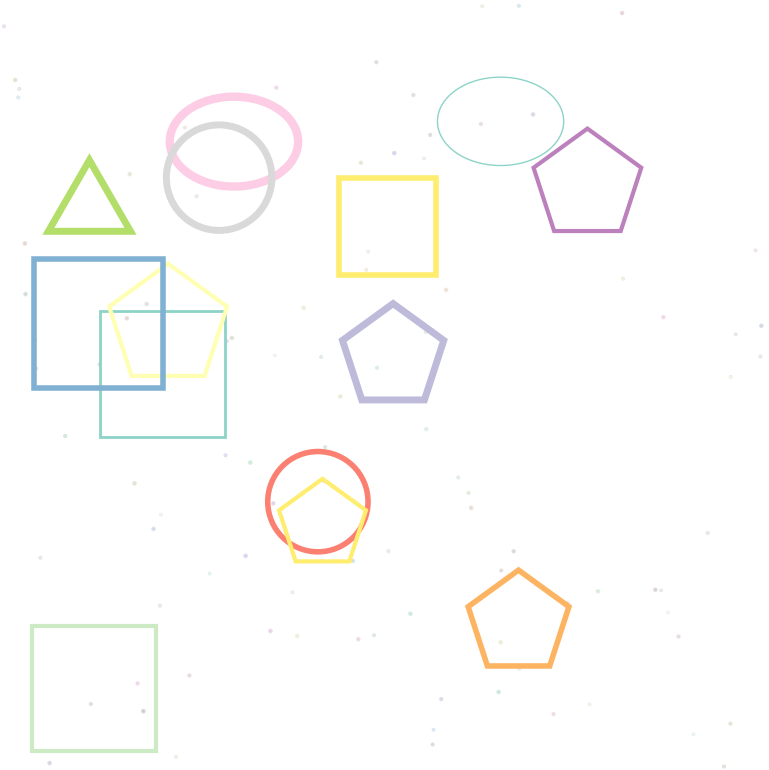[{"shape": "square", "thickness": 1, "radius": 0.41, "center": [0.211, 0.514]}, {"shape": "oval", "thickness": 0.5, "radius": 0.41, "center": [0.65, 0.842]}, {"shape": "pentagon", "thickness": 1.5, "radius": 0.4, "center": [0.218, 0.577]}, {"shape": "pentagon", "thickness": 2.5, "radius": 0.35, "center": [0.511, 0.537]}, {"shape": "circle", "thickness": 2, "radius": 0.33, "center": [0.413, 0.348]}, {"shape": "square", "thickness": 2, "radius": 0.42, "center": [0.128, 0.58]}, {"shape": "pentagon", "thickness": 2, "radius": 0.34, "center": [0.673, 0.191]}, {"shape": "triangle", "thickness": 2.5, "radius": 0.31, "center": [0.116, 0.73]}, {"shape": "oval", "thickness": 3, "radius": 0.42, "center": [0.304, 0.816]}, {"shape": "circle", "thickness": 2.5, "radius": 0.34, "center": [0.285, 0.769]}, {"shape": "pentagon", "thickness": 1.5, "radius": 0.37, "center": [0.763, 0.759]}, {"shape": "square", "thickness": 1.5, "radius": 0.4, "center": [0.123, 0.106]}, {"shape": "square", "thickness": 2, "radius": 0.31, "center": [0.503, 0.706]}, {"shape": "pentagon", "thickness": 1.5, "radius": 0.3, "center": [0.419, 0.319]}]